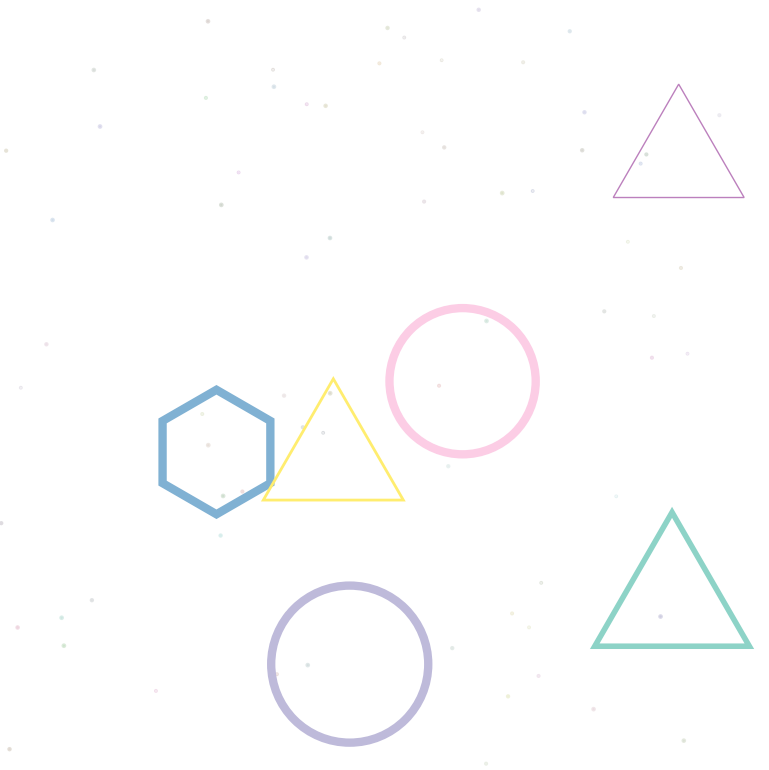[{"shape": "triangle", "thickness": 2, "radius": 0.58, "center": [0.873, 0.219]}, {"shape": "circle", "thickness": 3, "radius": 0.51, "center": [0.454, 0.138]}, {"shape": "hexagon", "thickness": 3, "radius": 0.4, "center": [0.281, 0.413]}, {"shape": "circle", "thickness": 3, "radius": 0.47, "center": [0.601, 0.505]}, {"shape": "triangle", "thickness": 0.5, "radius": 0.49, "center": [0.881, 0.793]}, {"shape": "triangle", "thickness": 1, "radius": 0.52, "center": [0.433, 0.403]}]